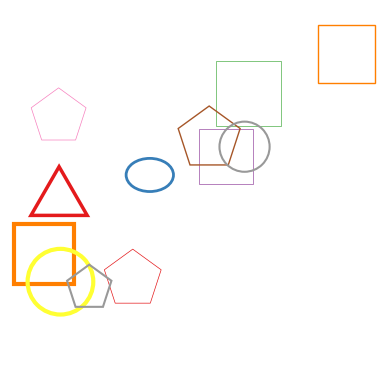[{"shape": "triangle", "thickness": 2.5, "radius": 0.42, "center": [0.153, 0.483]}, {"shape": "pentagon", "thickness": 0.5, "radius": 0.39, "center": [0.345, 0.275]}, {"shape": "oval", "thickness": 2, "radius": 0.31, "center": [0.389, 0.546]}, {"shape": "square", "thickness": 0.5, "radius": 0.42, "center": [0.645, 0.758]}, {"shape": "square", "thickness": 0.5, "radius": 0.35, "center": [0.586, 0.594]}, {"shape": "square", "thickness": 1, "radius": 0.37, "center": [0.9, 0.86]}, {"shape": "square", "thickness": 3, "radius": 0.39, "center": [0.114, 0.34]}, {"shape": "circle", "thickness": 3, "radius": 0.43, "center": [0.157, 0.268]}, {"shape": "pentagon", "thickness": 1, "radius": 0.42, "center": [0.543, 0.64]}, {"shape": "pentagon", "thickness": 0.5, "radius": 0.37, "center": [0.152, 0.697]}, {"shape": "pentagon", "thickness": 1.5, "radius": 0.3, "center": [0.232, 0.252]}, {"shape": "circle", "thickness": 1.5, "radius": 0.33, "center": [0.635, 0.619]}]